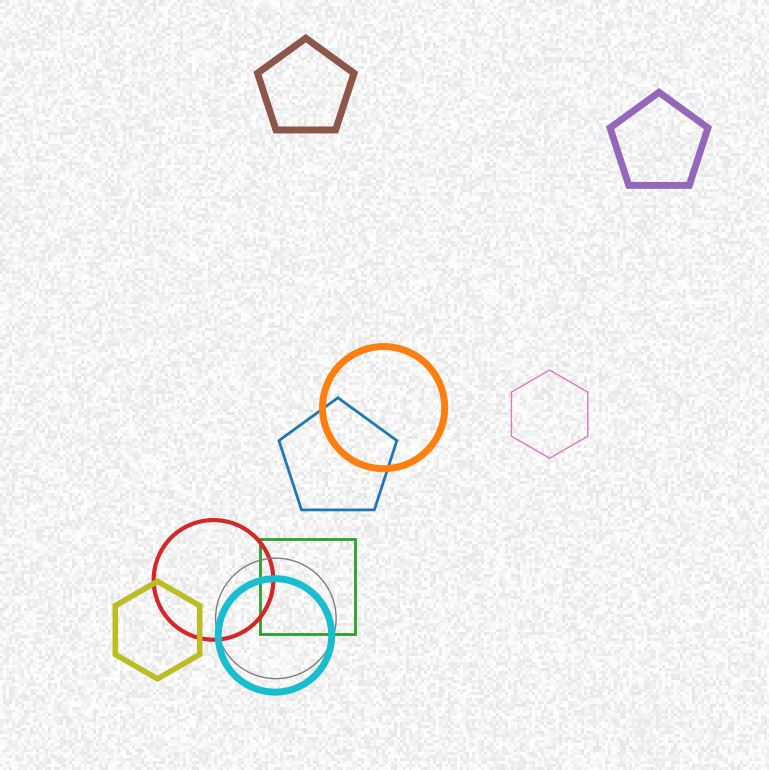[{"shape": "pentagon", "thickness": 1, "radius": 0.4, "center": [0.439, 0.403]}, {"shape": "circle", "thickness": 2.5, "radius": 0.4, "center": [0.498, 0.471]}, {"shape": "square", "thickness": 1, "radius": 0.31, "center": [0.399, 0.238]}, {"shape": "circle", "thickness": 1.5, "radius": 0.39, "center": [0.277, 0.247]}, {"shape": "pentagon", "thickness": 2.5, "radius": 0.33, "center": [0.856, 0.813]}, {"shape": "pentagon", "thickness": 2.5, "radius": 0.33, "center": [0.397, 0.885]}, {"shape": "hexagon", "thickness": 0.5, "radius": 0.29, "center": [0.714, 0.462]}, {"shape": "circle", "thickness": 0.5, "radius": 0.39, "center": [0.358, 0.197]}, {"shape": "hexagon", "thickness": 2, "radius": 0.32, "center": [0.205, 0.182]}, {"shape": "circle", "thickness": 2.5, "radius": 0.37, "center": [0.357, 0.175]}]